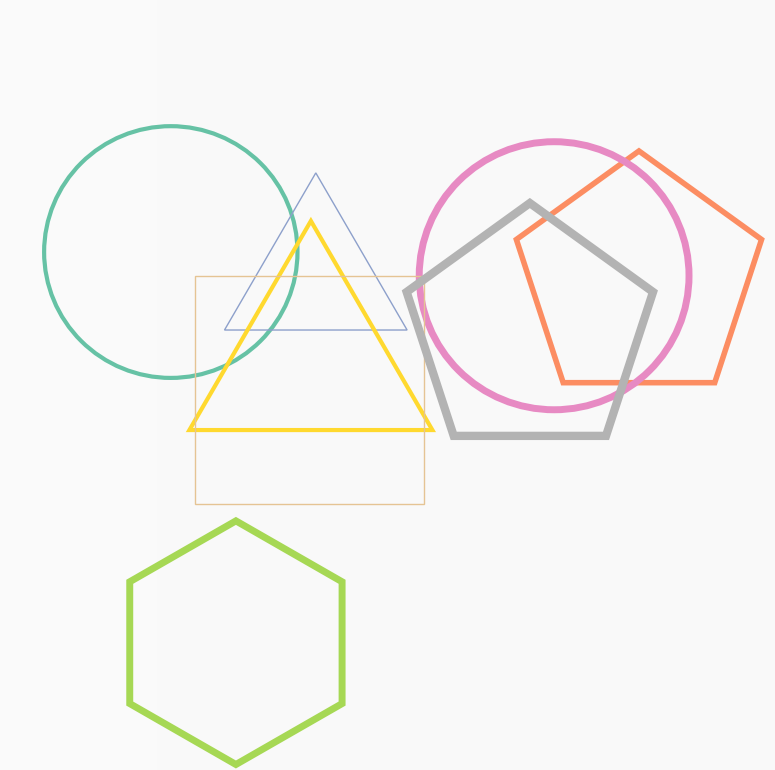[{"shape": "circle", "thickness": 1.5, "radius": 0.82, "center": [0.22, 0.673]}, {"shape": "pentagon", "thickness": 2, "radius": 0.83, "center": [0.824, 0.638]}, {"shape": "triangle", "thickness": 0.5, "radius": 0.68, "center": [0.407, 0.639]}, {"shape": "circle", "thickness": 2.5, "radius": 0.87, "center": [0.715, 0.642]}, {"shape": "hexagon", "thickness": 2.5, "radius": 0.79, "center": [0.304, 0.165]}, {"shape": "triangle", "thickness": 1.5, "radius": 0.91, "center": [0.401, 0.532]}, {"shape": "square", "thickness": 0.5, "radius": 0.74, "center": [0.399, 0.493]}, {"shape": "pentagon", "thickness": 3, "radius": 0.84, "center": [0.684, 0.569]}]